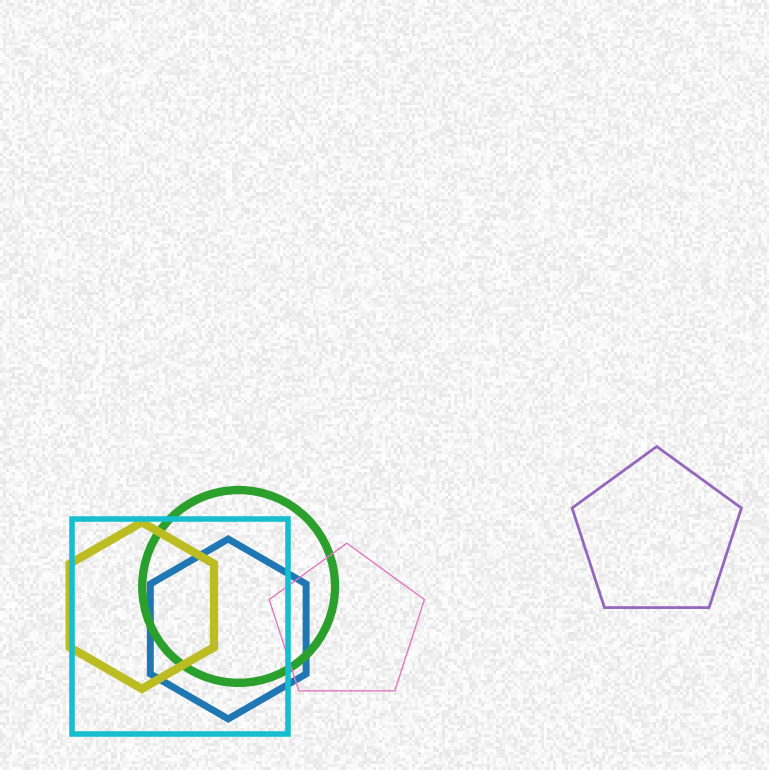[{"shape": "hexagon", "thickness": 2.5, "radius": 0.58, "center": [0.296, 0.183]}, {"shape": "circle", "thickness": 3, "radius": 0.63, "center": [0.31, 0.238]}, {"shape": "pentagon", "thickness": 1, "radius": 0.58, "center": [0.853, 0.304]}, {"shape": "pentagon", "thickness": 0.5, "radius": 0.53, "center": [0.45, 0.189]}, {"shape": "hexagon", "thickness": 3, "radius": 0.54, "center": [0.184, 0.214]}, {"shape": "square", "thickness": 2, "radius": 0.7, "center": [0.234, 0.186]}]